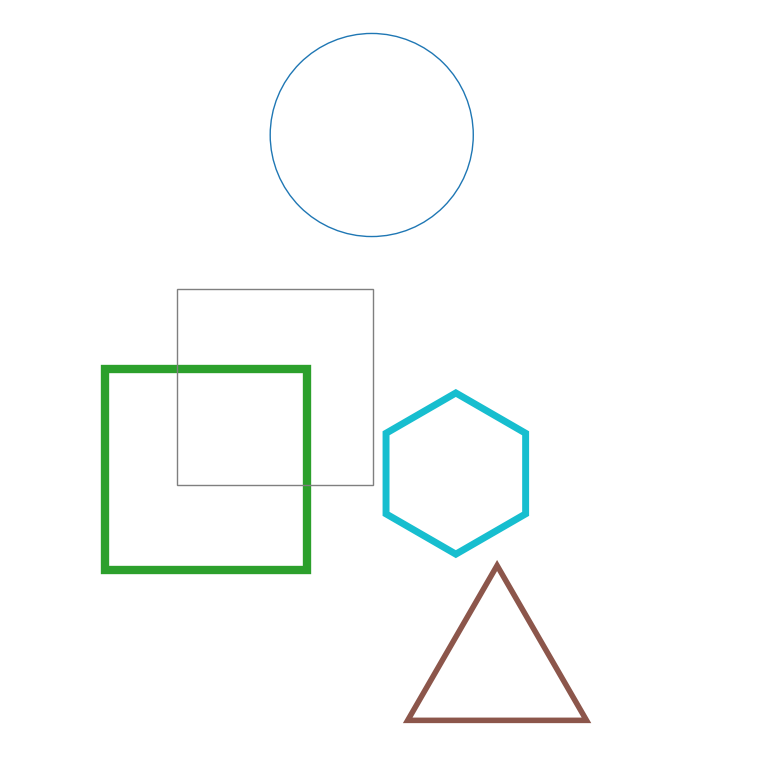[{"shape": "circle", "thickness": 0.5, "radius": 0.66, "center": [0.483, 0.825]}, {"shape": "square", "thickness": 3, "radius": 0.65, "center": [0.268, 0.39]}, {"shape": "triangle", "thickness": 2, "radius": 0.67, "center": [0.646, 0.131]}, {"shape": "square", "thickness": 0.5, "radius": 0.64, "center": [0.358, 0.497]}, {"shape": "hexagon", "thickness": 2.5, "radius": 0.52, "center": [0.592, 0.385]}]